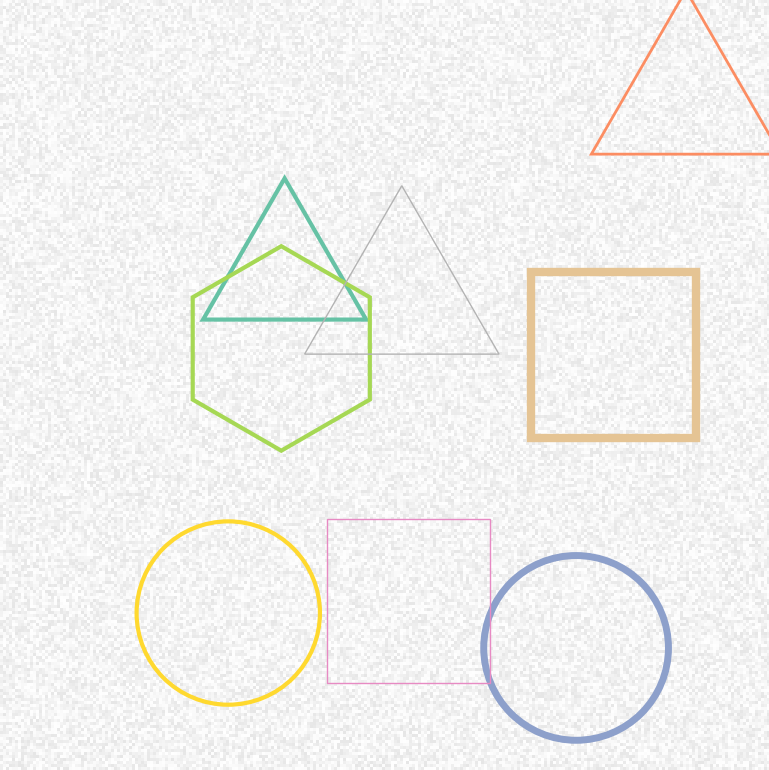[{"shape": "triangle", "thickness": 1.5, "radius": 0.61, "center": [0.37, 0.646]}, {"shape": "triangle", "thickness": 1, "radius": 0.71, "center": [0.891, 0.871]}, {"shape": "circle", "thickness": 2.5, "radius": 0.6, "center": [0.748, 0.159]}, {"shape": "square", "thickness": 0.5, "radius": 0.53, "center": [0.531, 0.219]}, {"shape": "hexagon", "thickness": 1.5, "radius": 0.66, "center": [0.365, 0.547]}, {"shape": "circle", "thickness": 1.5, "radius": 0.6, "center": [0.296, 0.204]}, {"shape": "square", "thickness": 3, "radius": 0.54, "center": [0.797, 0.539]}, {"shape": "triangle", "thickness": 0.5, "radius": 0.73, "center": [0.522, 0.613]}]